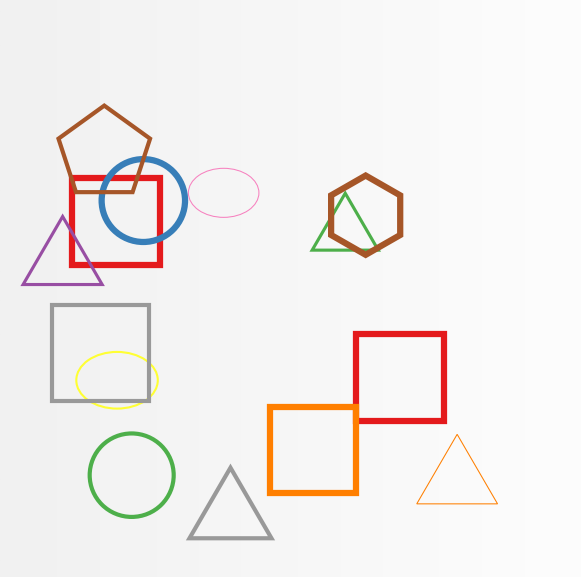[{"shape": "square", "thickness": 3, "radius": 0.38, "center": [0.2, 0.616]}, {"shape": "square", "thickness": 3, "radius": 0.38, "center": [0.689, 0.345]}, {"shape": "circle", "thickness": 3, "radius": 0.36, "center": [0.247, 0.652]}, {"shape": "triangle", "thickness": 1.5, "radius": 0.33, "center": [0.594, 0.599]}, {"shape": "circle", "thickness": 2, "radius": 0.36, "center": [0.227, 0.176]}, {"shape": "triangle", "thickness": 1.5, "radius": 0.39, "center": [0.108, 0.546]}, {"shape": "square", "thickness": 3, "radius": 0.37, "center": [0.538, 0.22]}, {"shape": "triangle", "thickness": 0.5, "radius": 0.4, "center": [0.786, 0.167]}, {"shape": "oval", "thickness": 1, "radius": 0.35, "center": [0.201, 0.341]}, {"shape": "hexagon", "thickness": 3, "radius": 0.34, "center": [0.629, 0.627]}, {"shape": "pentagon", "thickness": 2, "radius": 0.41, "center": [0.179, 0.733]}, {"shape": "oval", "thickness": 0.5, "radius": 0.3, "center": [0.385, 0.665]}, {"shape": "square", "thickness": 2, "radius": 0.42, "center": [0.173, 0.388]}, {"shape": "triangle", "thickness": 2, "radius": 0.41, "center": [0.397, 0.108]}]